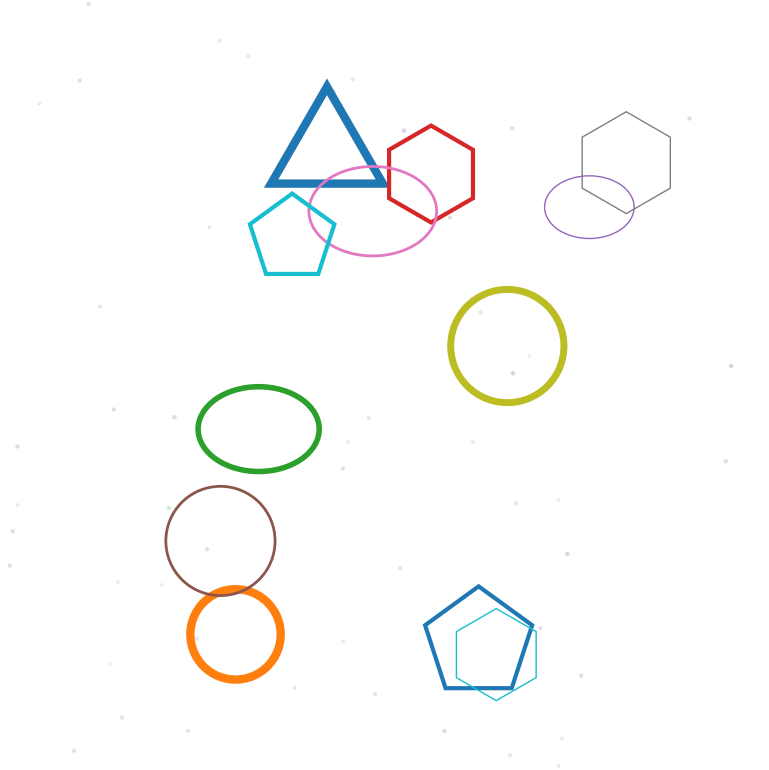[{"shape": "triangle", "thickness": 3, "radius": 0.42, "center": [0.425, 0.803]}, {"shape": "pentagon", "thickness": 1.5, "radius": 0.37, "center": [0.622, 0.165]}, {"shape": "circle", "thickness": 3, "radius": 0.29, "center": [0.306, 0.176]}, {"shape": "oval", "thickness": 2, "radius": 0.39, "center": [0.336, 0.443]}, {"shape": "hexagon", "thickness": 1.5, "radius": 0.31, "center": [0.56, 0.774]}, {"shape": "oval", "thickness": 0.5, "radius": 0.29, "center": [0.765, 0.731]}, {"shape": "circle", "thickness": 1, "radius": 0.35, "center": [0.286, 0.297]}, {"shape": "oval", "thickness": 1, "radius": 0.41, "center": [0.484, 0.726]}, {"shape": "hexagon", "thickness": 0.5, "radius": 0.33, "center": [0.813, 0.789]}, {"shape": "circle", "thickness": 2.5, "radius": 0.37, "center": [0.659, 0.551]}, {"shape": "pentagon", "thickness": 1.5, "radius": 0.29, "center": [0.379, 0.691]}, {"shape": "hexagon", "thickness": 0.5, "radius": 0.3, "center": [0.645, 0.15]}]